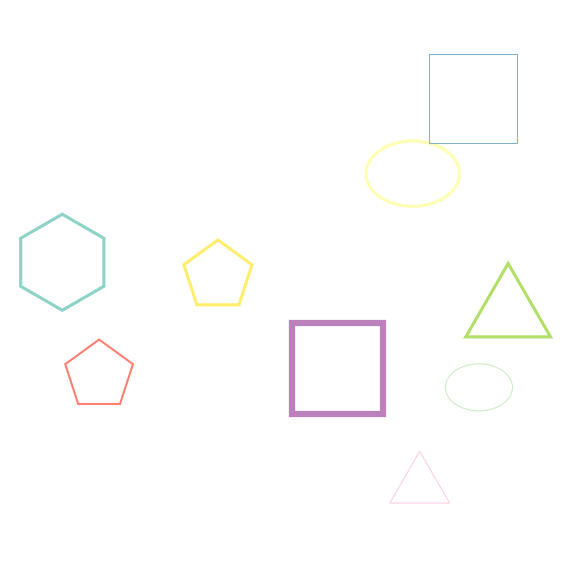[{"shape": "hexagon", "thickness": 1.5, "radius": 0.42, "center": [0.108, 0.545]}, {"shape": "oval", "thickness": 1.5, "radius": 0.4, "center": [0.715, 0.698]}, {"shape": "pentagon", "thickness": 1, "radius": 0.31, "center": [0.172, 0.349]}, {"shape": "square", "thickness": 0.5, "radius": 0.38, "center": [0.819, 0.829]}, {"shape": "triangle", "thickness": 1.5, "radius": 0.42, "center": [0.88, 0.458]}, {"shape": "triangle", "thickness": 0.5, "radius": 0.3, "center": [0.727, 0.158]}, {"shape": "square", "thickness": 3, "radius": 0.39, "center": [0.585, 0.361]}, {"shape": "oval", "thickness": 0.5, "radius": 0.29, "center": [0.829, 0.328]}, {"shape": "pentagon", "thickness": 1.5, "radius": 0.31, "center": [0.377, 0.522]}]